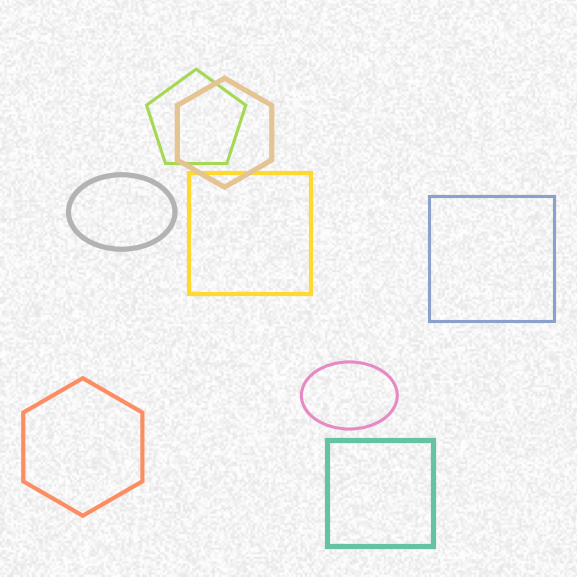[{"shape": "square", "thickness": 2.5, "radius": 0.46, "center": [0.658, 0.145]}, {"shape": "hexagon", "thickness": 2, "radius": 0.6, "center": [0.143, 0.225]}, {"shape": "square", "thickness": 1.5, "radius": 0.54, "center": [0.851, 0.552]}, {"shape": "oval", "thickness": 1.5, "radius": 0.42, "center": [0.605, 0.314]}, {"shape": "pentagon", "thickness": 1.5, "radius": 0.45, "center": [0.34, 0.789]}, {"shape": "square", "thickness": 2, "radius": 0.53, "center": [0.432, 0.595]}, {"shape": "hexagon", "thickness": 2.5, "radius": 0.47, "center": [0.389, 0.769]}, {"shape": "oval", "thickness": 2.5, "radius": 0.46, "center": [0.211, 0.632]}]